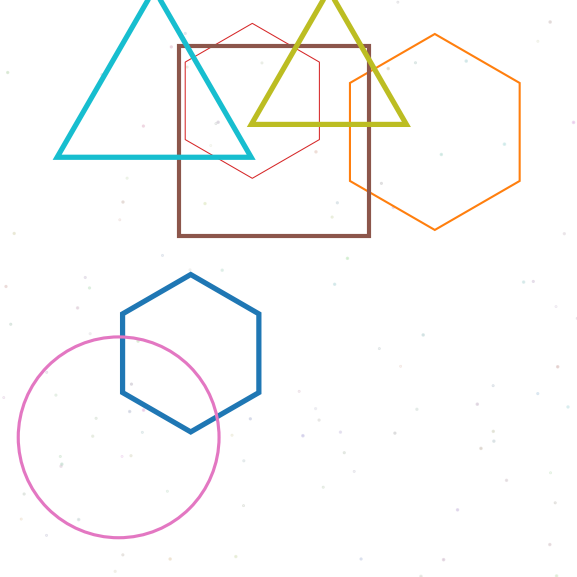[{"shape": "hexagon", "thickness": 2.5, "radius": 0.68, "center": [0.33, 0.388]}, {"shape": "hexagon", "thickness": 1, "radius": 0.85, "center": [0.753, 0.771]}, {"shape": "hexagon", "thickness": 0.5, "radius": 0.67, "center": [0.437, 0.825]}, {"shape": "square", "thickness": 2, "radius": 0.82, "center": [0.474, 0.755]}, {"shape": "circle", "thickness": 1.5, "radius": 0.87, "center": [0.205, 0.242]}, {"shape": "triangle", "thickness": 2.5, "radius": 0.78, "center": [0.569, 0.861]}, {"shape": "triangle", "thickness": 2.5, "radius": 0.97, "center": [0.267, 0.824]}]